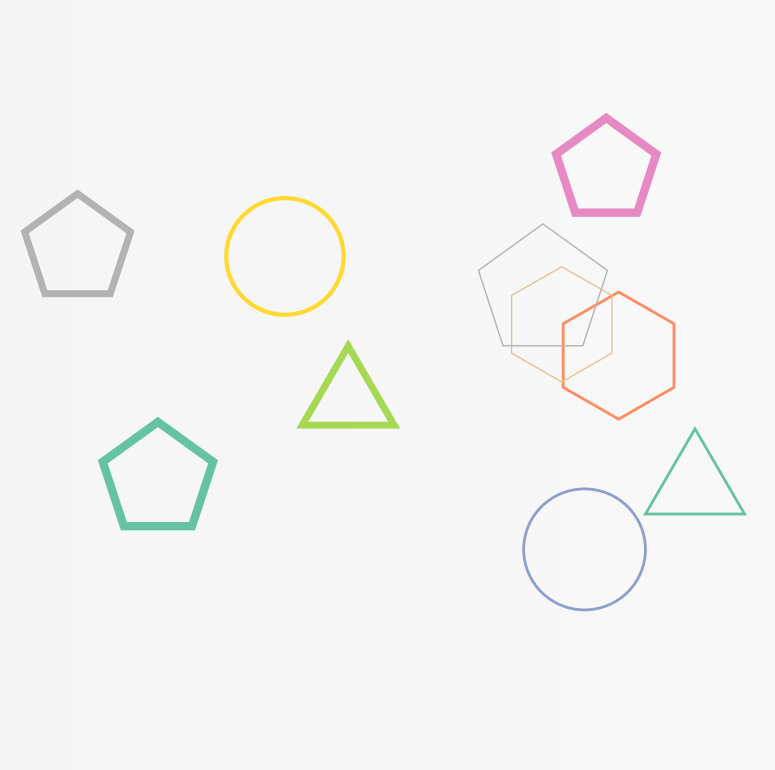[{"shape": "pentagon", "thickness": 3, "radius": 0.37, "center": [0.204, 0.377]}, {"shape": "triangle", "thickness": 1, "radius": 0.37, "center": [0.897, 0.369]}, {"shape": "hexagon", "thickness": 1, "radius": 0.41, "center": [0.798, 0.538]}, {"shape": "circle", "thickness": 1, "radius": 0.39, "center": [0.754, 0.286]}, {"shape": "pentagon", "thickness": 3, "radius": 0.34, "center": [0.782, 0.779]}, {"shape": "triangle", "thickness": 2.5, "radius": 0.34, "center": [0.449, 0.482]}, {"shape": "circle", "thickness": 1.5, "radius": 0.38, "center": [0.368, 0.667]}, {"shape": "hexagon", "thickness": 0.5, "radius": 0.37, "center": [0.725, 0.579]}, {"shape": "pentagon", "thickness": 0.5, "radius": 0.44, "center": [0.701, 0.622]}, {"shape": "pentagon", "thickness": 2.5, "radius": 0.36, "center": [0.1, 0.677]}]